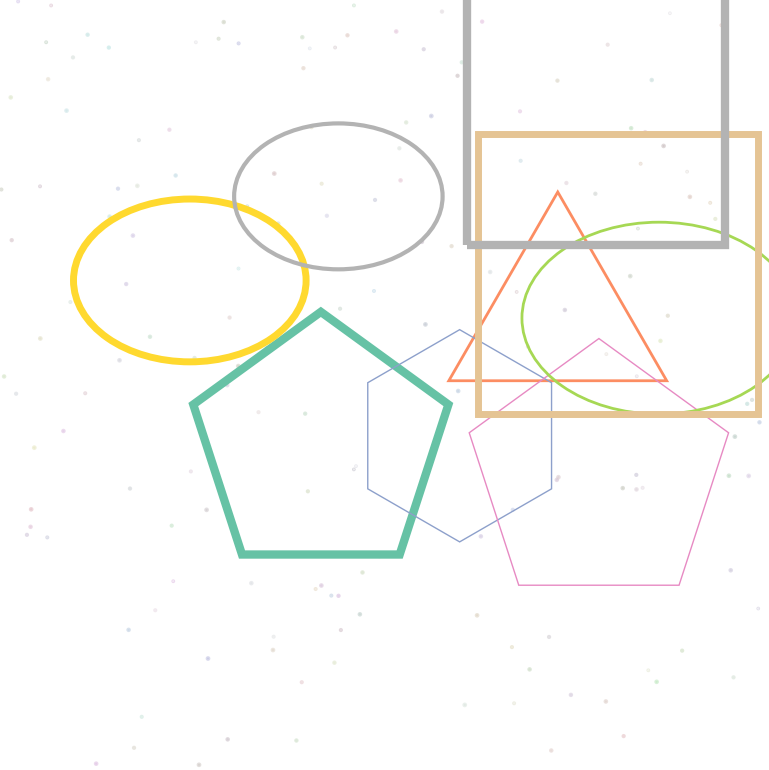[{"shape": "pentagon", "thickness": 3, "radius": 0.87, "center": [0.417, 0.421]}, {"shape": "triangle", "thickness": 1, "radius": 0.82, "center": [0.724, 0.587]}, {"shape": "hexagon", "thickness": 0.5, "radius": 0.69, "center": [0.597, 0.434]}, {"shape": "pentagon", "thickness": 0.5, "radius": 0.89, "center": [0.778, 0.383]}, {"shape": "oval", "thickness": 1, "radius": 0.89, "center": [0.856, 0.587]}, {"shape": "oval", "thickness": 2.5, "radius": 0.76, "center": [0.246, 0.636]}, {"shape": "square", "thickness": 2.5, "radius": 0.91, "center": [0.803, 0.644]}, {"shape": "square", "thickness": 3, "radius": 0.84, "center": [0.774, 0.849]}, {"shape": "oval", "thickness": 1.5, "radius": 0.68, "center": [0.439, 0.745]}]